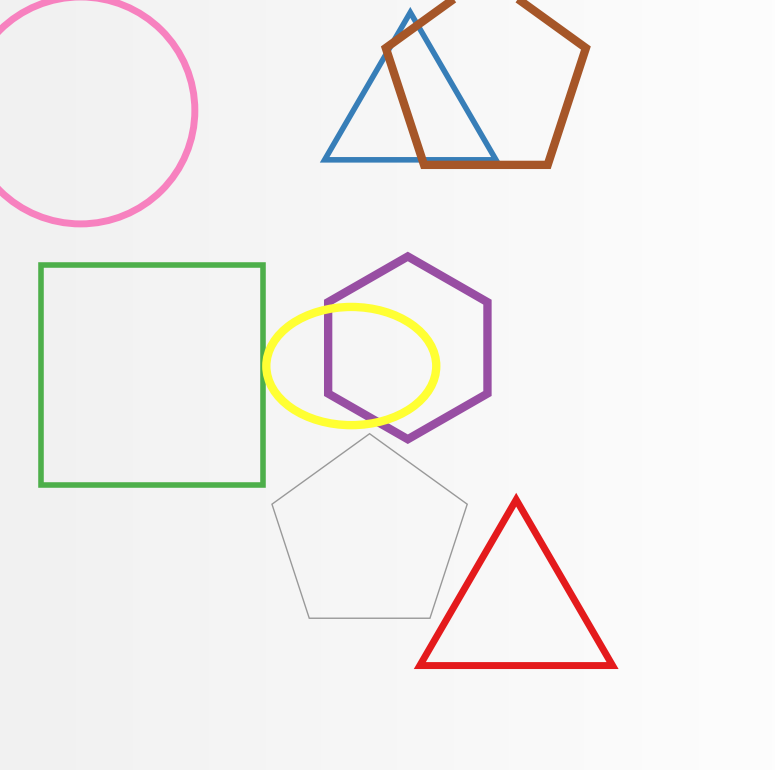[{"shape": "triangle", "thickness": 2.5, "radius": 0.72, "center": [0.666, 0.207]}, {"shape": "triangle", "thickness": 2, "radius": 0.64, "center": [0.529, 0.856]}, {"shape": "square", "thickness": 2, "radius": 0.71, "center": [0.196, 0.513]}, {"shape": "hexagon", "thickness": 3, "radius": 0.59, "center": [0.526, 0.548]}, {"shape": "oval", "thickness": 3, "radius": 0.55, "center": [0.453, 0.525]}, {"shape": "pentagon", "thickness": 3, "radius": 0.68, "center": [0.627, 0.896]}, {"shape": "circle", "thickness": 2.5, "radius": 0.74, "center": [0.104, 0.857]}, {"shape": "pentagon", "thickness": 0.5, "radius": 0.66, "center": [0.477, 0.304]}]